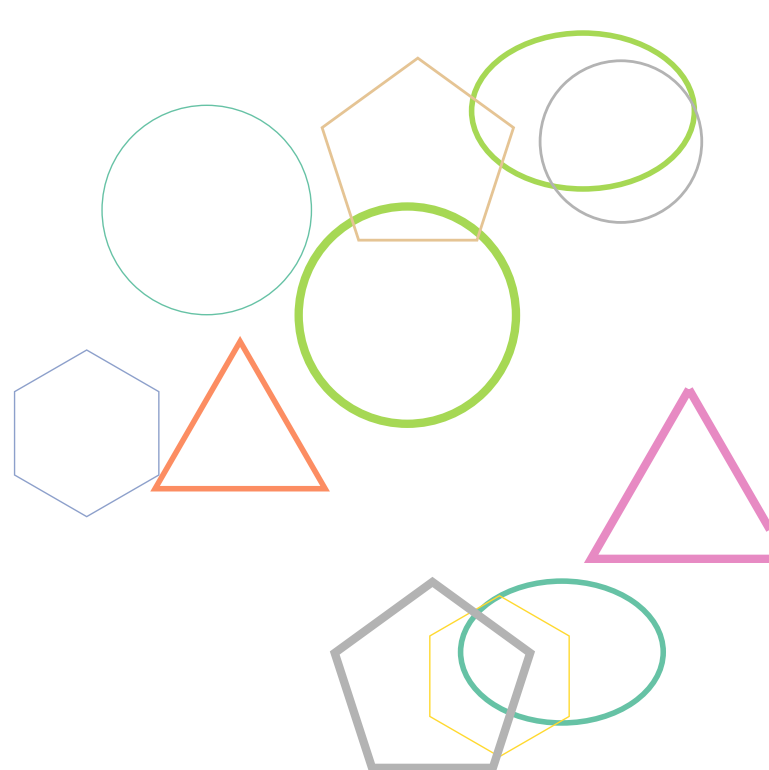[{"shape": "circle", "thickness": 0.5, "radius": 0.68, "center": [0.268, 0.727]}, {"shape": "oval", "thickness": 2, "radius": 0.66, "center": [0.73, 0.153]}, {"shape": "triangle", "thickness": 2, "radius": 0.64, "center": [0.312, 0.429]}, {"shape": "hexagon", "thickness": 0.5, "radius": 0.54, "center": [0.113, 0.437]}, {"shape": "triangle", "thickness": 3, "radius": 0.73, "center": [0.895, 0.348]}, {"shape": "oval", "thickness": 2, "radius": 0.72, "center": [0.757, 0.856]}, {"shape": "circle", "thickness": 3, "radius": 0.71, "center": [0.529, 0.591]}, {"shape": "hexagon", "thickness": 0.5, "radius": 0.52, "center": [0.649, 0.122]}, {"shape": "pentagon", "thickness": 1, "radius": 0.65, "center": [0.543, 0.794]}, {"shape": "pentagon", "thickness": 3, "radius": 0.67, "center": [0.562, 0.111]}, {"shape": "circle", "thickness": 1, "radius": 0.52, "center": [0.806, 0.816]}]